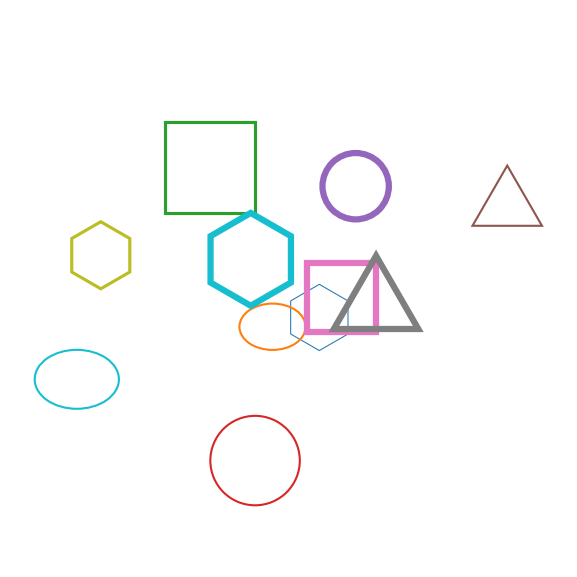[{"shape": "hexagon", "thickness": 0.5, "radius": 0.29, "center": [0.553, 0.449]}, {"shape": "oval", "thickness": 1, "radius": 0.29, "center": [0.472, 0.433]}, {"shape": "square", "thickness": 1.5, "radius": 0.39, "center": [0.364, 0.709]}, {"shape": "circle", "thickness": 1, "radius": 0.39, "center": [0.442, 0.202]}, {"shape": "circle", "thickness": 3, "radius": 0.29, "center": [0.616, 0.677]}, {"shape": "triangle", "thickness": 1, "radius": 0.35, "center": [0.878, 0.643]}, {"shape": "square", "thickness": 3, "radius": 0.3, "center": [0.592, 0.484]}, {"shape": "triangle", "thickness": 3, "radius": 0.42, "center": [0.651, 0.472]}, {"shape": "hexagon", "thickness": 1.5, "radius": 0.29, "center": [0.174, 0.557]}, {"shape": "oval", "thickness": 1, "radius": 0.36, "center": [0.133, 0.342]}, {"shape": "hexagon", "thickness": 3, "radius": 0.4, "center": [0.434, 0.55]}]